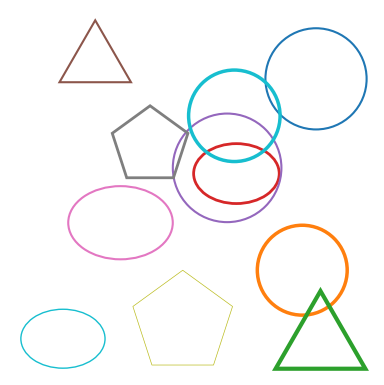[{"shape": "circle", "thickness": 1.5, "radius": 0.66, "center": [0.821, 0.795]}, {"shape": "circle", "thickness": 2.5, "radius": 0.58, "center": [0.785, 0.298]}, {"shape": "triangle", "thickness": 3, "radius": 0.67, "center": [0.832, 0.11]}, {"shape": "oval", "thickness": 2, "radius": 0.56, "center": [0.614, 0.549]}, {"shape": "circle", "thickness": 1.5, "radius": 0.71, "center": [0.59, 0.564]}, {"shape": "triangle", "thickness": 1.5, "radius": 0.54, "center": [0.247, 0.84]}, {"shape": "oval", "thickness": 1.5, "radius": 0.68, "center": [0.313, 0.421]}, {"shape": "pentagon", "thickness": 2, "radius": 0.52, "center": [0.39, 0.622]}, {"shape": "pentagon", "thickness": 0.5, "radius": 0.68, "center": [0.475, 0.162]}, {"shape": "circle", "thickness": 2.5, "radius": 0.59, "center": [0.609, 0.699]}, {"shape": "oval", "thickness": 1, "radius": 0.55, "center": [0.164, 0.12]}]